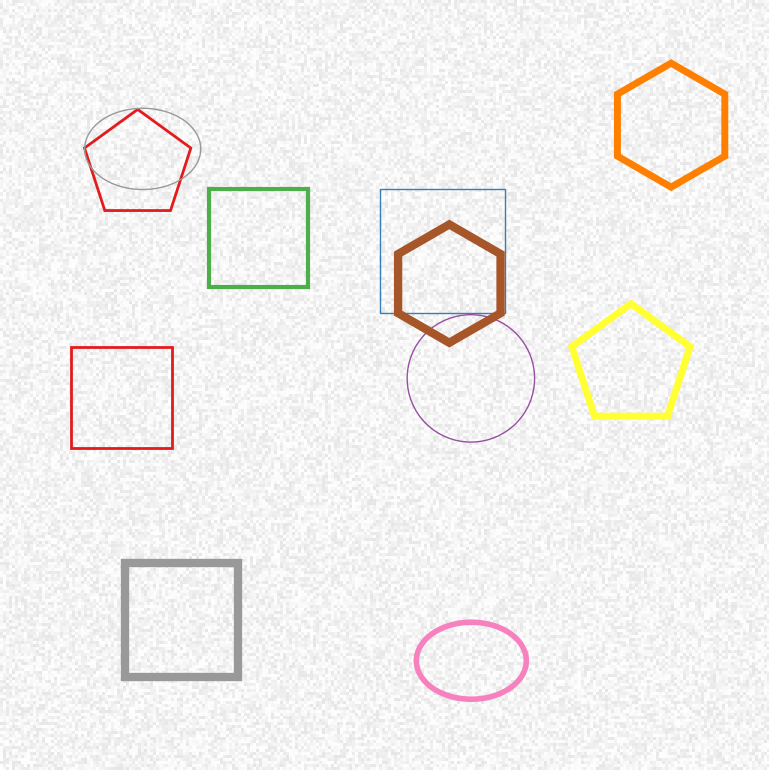[{"shape": "pentagon", "thickness": 1, "radius": 0.36, "center": [0.179, 0.785]}, {"shape": "square", "thickness": 1, "radius": 0.33, "center": [0.158, 0.484]}, {"shape": "square", "thickness": 0.5, "radius": 0.4, "center": [0.575, 0.674]}, {"shape": "square", "thickness": 1.5, "radius": 0.32, "center": [0.336, 0.691]}, {"shape": "circle", "thickness": 0.5, "radius": 0.41, "center": [0.612, 0.509]}, {"shape": "hexagon", "thickness": 2.5, "radius": 0.4, "center": [0.872, 0.837]}, {"shape": "pentagon", "thickness": 2.5, "radius": 0.4, "center": [0.819, 0.525]}, {"shape": "hexagon", "thickness": 3, "radius": 0.38, "center": [0.584, 0.632]}, {"shape": "oval", "thickness": 2, "radius": 0.36, "center": [0.612, 0.142]}, {"shape": "square", "thickness": 3, "radius": 0.37, "center": [0.236, 0.195]}, {"shape": "oval", "thickness": 0.5, "radius": 0.38, "center": [0.185, 0.807]}]